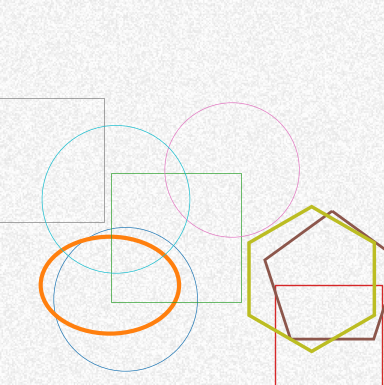[{"shape": "circle", "thickness": 0.5, "radius": 0.93, "center": [0.326, 0.223]}, {"shape": "oval", "thickness": 3, "radius": 0.9, "center": [0.285, 0.259]}, {"shape": "square", "thickness": 0.5, "radius": 0.84, "center": [0.457, 0.383]}, {"shape": "square", "thickness": 1, "radius": 0.7, "center": [0.853, 0.121]}, {"shape": "pentagon", "thickness": 2, "radius": 0.92, "center": [0.863, 0.268]}, {"shape": "circle", "thickness": 0.5, "radius": 0.87, "center": [0.603, 0.558]}, {"shape": "square", "thickness": 0.5, "radius": 0.81, "center": [0.109, 0.585]}, {"shape": "hexagon", "thickness": 2.5, "radius": 0.94, "center": [0.81, 0.275]}, {"shape": "circle", "thickness": 0.5, "radius": 0.96, "center": [0.301, 0.482]}]